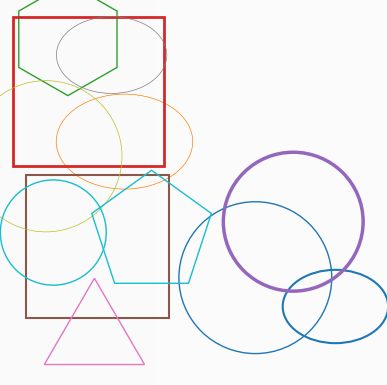[{"shape": "circle", "thickness": 1, "radius": 0.99, "center": [0.659, 0.279]}, {"shape": "oval", "thickness": 1.5, "radius": 0.68, "center": [0.866, 0.204]}, {"shape": "oval", "thickness": 0.5, "radius": 0.88, "center": [0.321, 0.632]}, {"shape": "hexagon", "thickness": 1, "radius": 0.73, "center": [0.175, 0.898]}, {"shape": "square", "thickness": 2, "radius": 0.97, "center": [0.228, 0.762]}, {"shape": "circle", "thickness": 2.5, "radius": 0.9, "center": [0.757, 0.424]}, {"shape": "square", "thickness": 1.5, "radius": 0.93, "center": [0.252, 0.361]}, {"shape": "triangle", "thickness": 1, "radius": 0.75, "center": [0.244, 0.128]}, {"shape": "oval", "thickness": 0.5, "radius": 0.71, "center": [0.288, 0.857]}, {"shape": "circle", "thickness": 0.5, "radius": 0.98, "center": [0.118, 0.594]}, {"shape": "pentagon", "thickness": 1, "radius": 0.81, "center": [0.391, 0.395]}, {"shape": "circle", "thickness": 1, "radius": 0.68, "center": [0.138, 0.396]}]